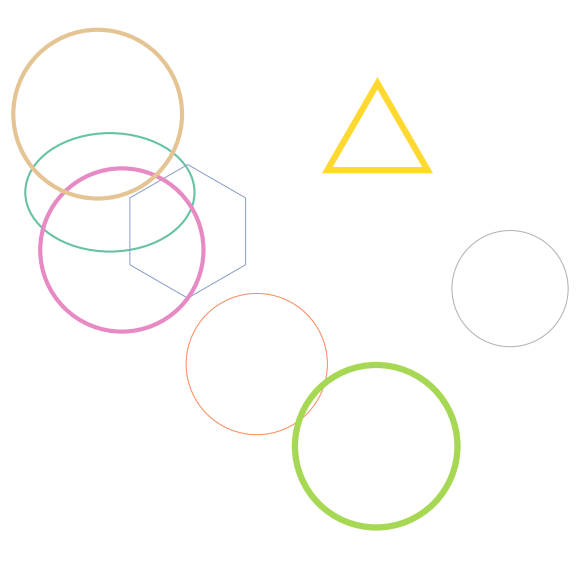[{"shape": "oval", "thickness": 1, "radius": 0.73, "center": [0.19, 0.666]}, {"shape": "circle", "thickness": 0.5, "radius": 0.61, "center": [0.445, 0.369]}, {"shape": "hexagon", "thickness": 0.5, "radius": 0.58, "center": [0.325, 0.599]}, {"shape": "circle", "thickness": 2, "radius": 0.71, "center": [0.211, 0.566]}, {"shape": "circle", "thickness": 3, "radius": 0.7, "center": [0.651, 0.226]}, {"shape": "triangle", "thickness": 3, "radius": 0.5, "center": [0.654, 0.755]}, {"shape": "circle", "thickness": 2, "radius": 0.73, "center": [0.169, 0.801]}, {"shape": "circle", "thickness": 0.5, "radius": 0.5, "center": [0.883, 0.499]}]